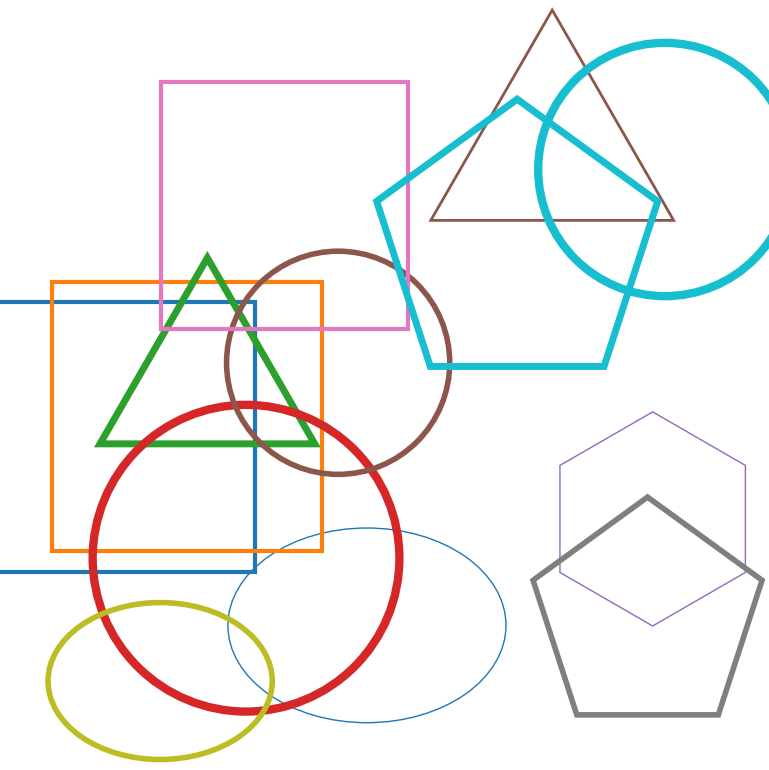[{"shape": "square", "thickness": 1.5, "radius": 0.88, "center": [0.156, 0.432]}, {"shape": "oval", "thickness": 0.5, "radius": 0.9, "center": [0.477, 0.188]}, {"shape": "square", "thickness": 1.5, "radius": 0.88, "center": [0.243, 0.459]}, {"shape": "triangle", "thickness": 2.5, "radius": 0.81, "center": [0.269, 0.504]}, {"shape": "circle", "thickness": 3, "radius": 1.0, "center": [0.32, 0.275]}, {"shape": "hexagon", "thickness": 0.5, "radius": 0.7, "center": [0.848, 0.326]}, {"shape": "circle", "thickness": 2, "radius": 0.72, "center": [0.439, 0.529]}, {"shape": "triangle", "thickness": 1, "radius": 0.91, "center": [0.717, 0.805]}, {"shape": "square", "thickness": 1.5, "radius": 0.8, "center": [0.37, 0.733]}, {"shape": "pentagon", "thickness": 2, "radius": 0.78, "center": [0.841, 0.198]}, {"shape": "oval", "thickness": 2, "radius": 0.73, "center": [0.208, 0.116]}, {"shape": "pentagon", "thickness": 2.5, "radius": 0.96, "center": [0.672, 0.679]}, {"shape": "circle", "thickness": 3, "radius": 0.82, "center": [0.863, 0.78]}]